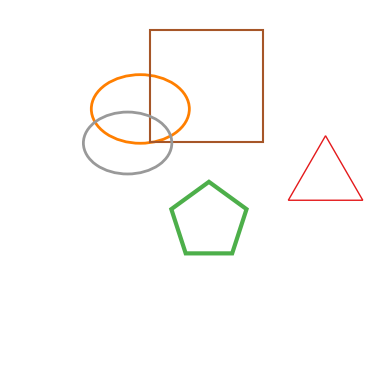[{"shape": "triangle", "thickness": 1, "radius": 0.56, "center": [0.846, 0.536]}, {"shape": "pentagon", "thickness": 3, "radius": 0.51, "center": [0.543, 0.425]}, {"shape": "oval", "thickness": 2, "radius": 0.64, "center": [0.364, 0.717]}, {"shape": "square", "thickness": 1.5, "radius": 0.73, "center": [0.536, 0.777]}, {"shape": "oval", "thickness": 2, "radius": 0.57, "center": [0.331, 0.629]}]